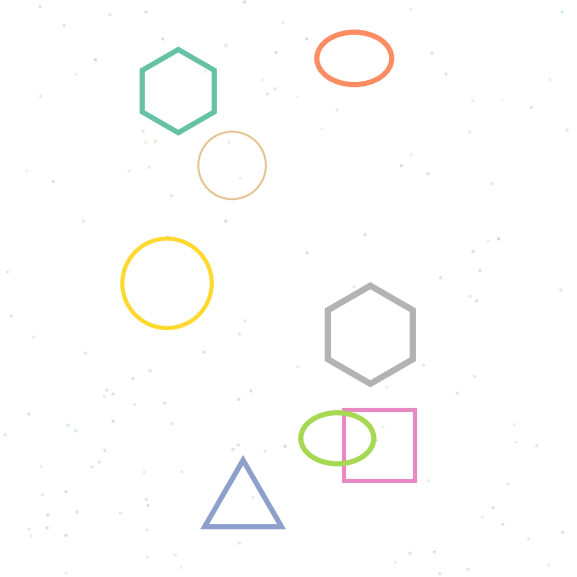[{"shape": "hexagon", "thickness": 2.5, "radius": 0.36, "center": [0.309, 0.841]}, {"shape": "oval", "thickness": 2.5, "radius": 0.32, "center": [0.613, 0.898]}, {"shape": "triangle", "thickness": 2.5, "radius": 0.38, "center": [0.421, 0.126]}, {"shape": "square", "thickness": 2, "radius": 0.31, "center": [0.657, 0.228]}, {"shape": "oval", "thickness": 2.5, "radius": 0.32, "center": [0.584, 0.24]}, {"shape": "circle", "thickness": 2, "radius": 0.39, "center": [0.289, 0.508]}, {"shape": "circle", "thickness": 1, "radius": 0.29, "center": [0.402, 0.713]}, {"shape": "hexagon", "thickness": 3, "radius": 0.42, "center": [0.641, 0.42]}]